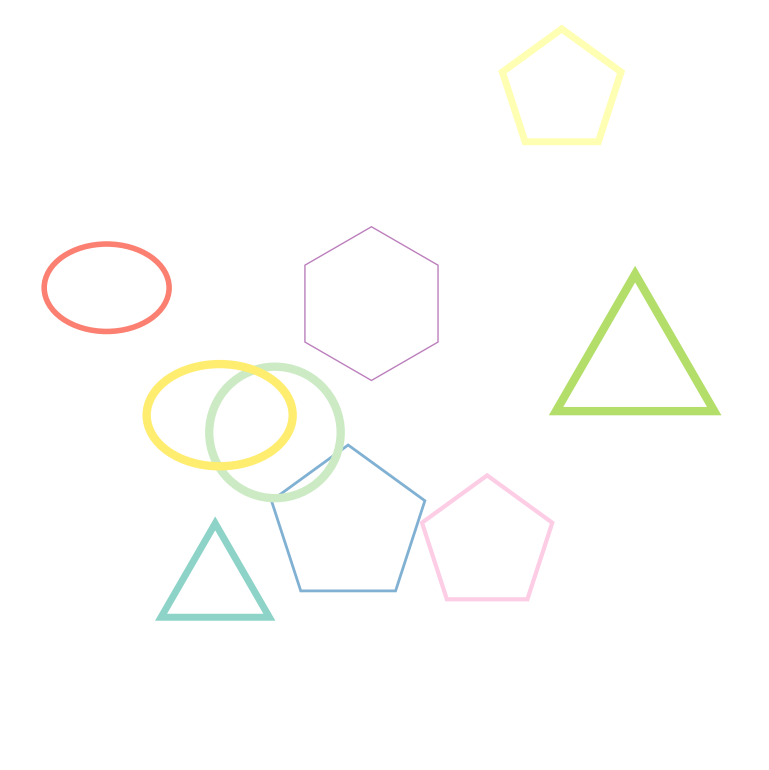[{"shape": "triangle", "thickness": 2.5, "radius": 0.41, "center": [0.28, 0.239]}, {"shape": "pentagon", "thickness": 2.5, "radius": 0.41, "center": [0.73, 0.881]}, {"shape": "oval", "thickness": 2, "radius": 0.41, "center": [0.139, 0.626]}, {"shape": "pentagon", "thickness": 1, "radius": 0.52, "center": [0.452, 0.317]}, {"shape": "triangle", "thickness": 3, "radius": 0.59, "center": [0.825, 0.525]}, {"shape": "pentagon", "thickness": 1.5, "radius": 0.44, "center": [0.633, 0.294]}, {"shape": "hexagon", "thickness": 0.5, "radius": 0.5, "center": [0.482, 0.606]}, {"shape": "circle", "thickness": 3, "radius": 0.43, "center": [0.357, 0.438]}, {"shape": "oval", "thickness": 3, "radius": 0.47, "center": [0.285, 0.461]}]